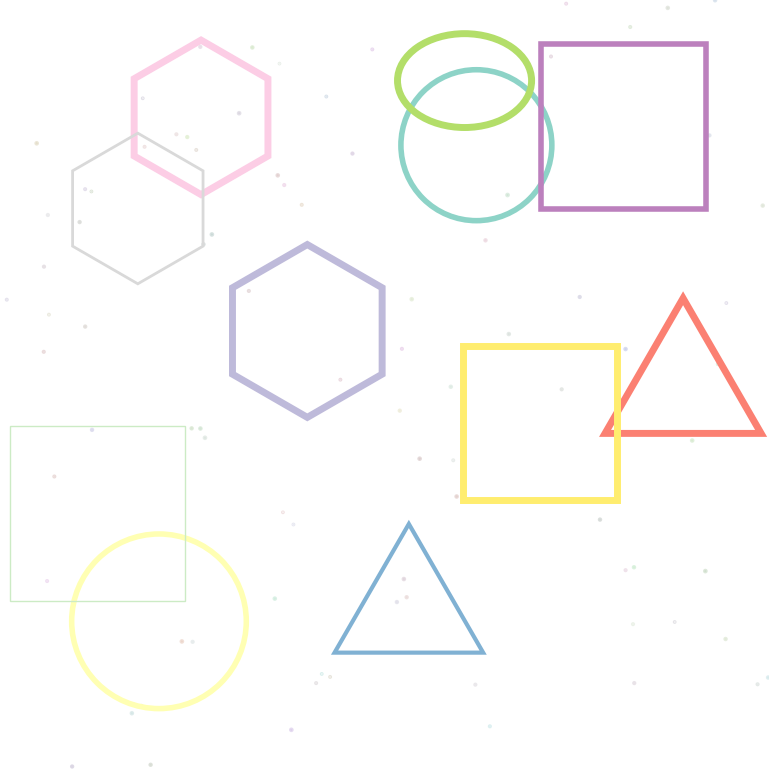[{"shape": "circle", "thickness": 2, "radius": 0.49, "center": [0.619, 0.811]}, {"shape": "circle", "thickness": 2, "radius": 0.57, "center": [0.206, 0.193]}, {"shape": "hexagon", "thickness": 2.5, "radius": 0.56, "center": [0.399, 0.57]}, {"shape": "triangle", "thickness": 2.5, "radius": 0.59, "center": [0.887, 0.496]}, {"shape": "triangle", "thickness": 1.5, "radius": 0.56, "center": [0.531, 0.208]}, {"shape": "oval", "thickness": 2.5, "radius": 0.44, "center": [0.603, 0.895]}, {"shape": "hexagon", "thickness": 2.5, "radius": 0.5, "center": [0.261, 0.848]}, {"shape": "hexagon", "thickness": 1, "radius": 0.49, "center": [0.179, 0.729]}, {"shape": "square", "thickness": 2, "radius": 0.53, "center": [0.81, 0.836]}, {"shape": "square", "thickness": 0.5, "radius": 0.57, "center": [0.127, 0.333]}, {"shape": "square", "thickness": 2.5, "radius": 0.5, "center": [0.701, 0.45]}]